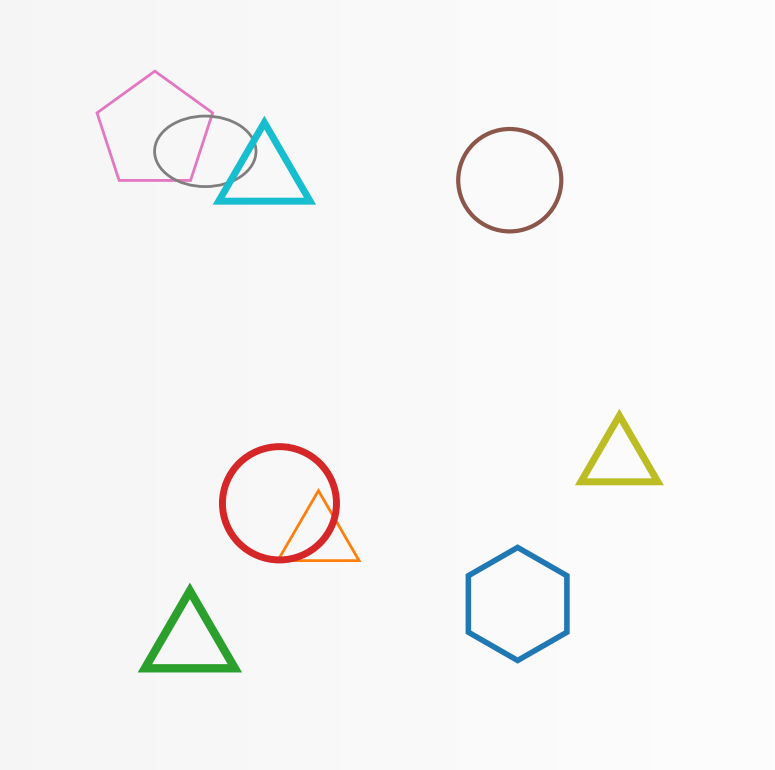[{"shape": "hexagon", "thickness": 2, "radius": 0.37, "center": [0.668, 0.216]}, {"shape": "triangle", "thickness": 1, "radius": 0.3, "center": [0.411, 0.302]}, {"shape": "triangle", "thickness": 3, "radius": 0.34, "center": [0.245, 0.166]}, {"shape": "circle", "thickness": 2.5, "radius": 0.37, "center": [0.361, 0.346]}, {"shape": "circle", "thickness": 1.5, "radius": 0.33, "center": [0.658, 0.766]}, {"shape": "pentagon", "thickness": 1, "radius": 0.39, "center": [0.2, 0.829]}, {"shape": "oval", "thickness": 1, "radius": 0.33, "center": [0.265, 0.803]}, {"shape": "triangle", "thickness": 2.5, "radius": 0.29, "center": [0.799, 0.403]}, {"shape": "triangle", "thickness": 2.5, "radius": 0.34, "center": [0.341, 0.773]}]